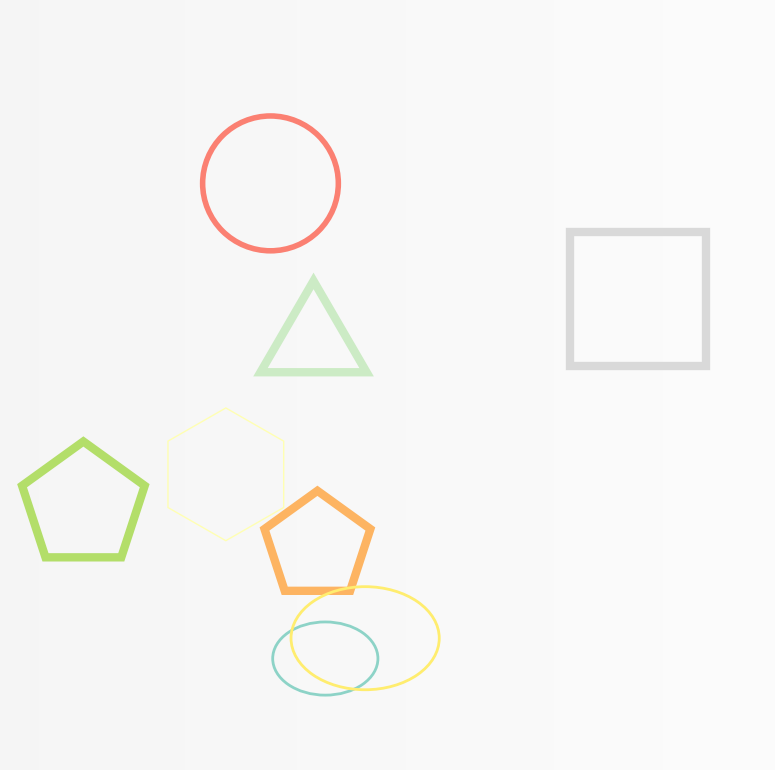[{"shape": "oval", "thickness": 1, "radius": 0.34, "center": [0.42, 0.145]}, {"shape": "hexagon", "thickness": 0.5, "radius": 0.43, "center": [0.291, 0.384]}, {"shape": "circle", "thickness": 2, "radius": 0.44, "center": [0.349, 0.762]}, {"shape": "pentagon", "thickness": 3, "radius": 0.36, "center": [0.41, 0.291]}, {"shape": "pentagon", "thickness": 3, "radius": 0.42, "center": [0.108, 0.343]}, {"shape": "square", "thickness": 3, "radius": 0.44, "center": [0.823, 0.612]}, {"shape": "triangle", "thickness": 3, "radius": 0.4, "center": [0.405, 0.556]}, {"shape": "oval", "thickness": 1, "radius": 0.48, "center": [0.471, 0.171]}]